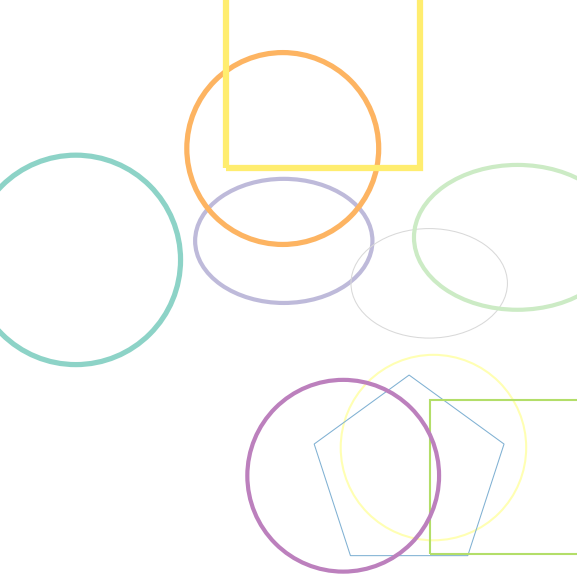[{"shape": "circle", "thickness": 2.5, "radius": 0.91, "center": [0.131, 0.549]}, {"shape": "circle", "thickness": 1, "radius": 0.8, "center": [0.751, 0.224]}, {"shape": "oval", "thickness": 2, "radius": 0.77, "center": [0.491, 0.582]}, {"shape": "pentagon", "thickness": 0.5, "radius": 0.86, "center": [0.708, 0.177]}, {"shape": "circle", "thickness": 2.5, "radius": 0.83, "center": [0.49, 0.742]}, {"shape": "square", "thickness": 1, "radius": 0.67, "center": [0.879, 0.173]}, {"shape": "oval", "thickness": 0.5, "radius": 0.68, "center": [0.743, 0.509]}, {"shape": "circle", "thickness": 2, "radius": 0.83, "center": [0.594, 0.175]}, {"shape": "oval", "thickness": 2, "radius": 0.9, "center": [0.896, 0.588]}, {"shape": "square", "thickness": 3, "radius": 0.84, "center": [0.559, 0.876]}]